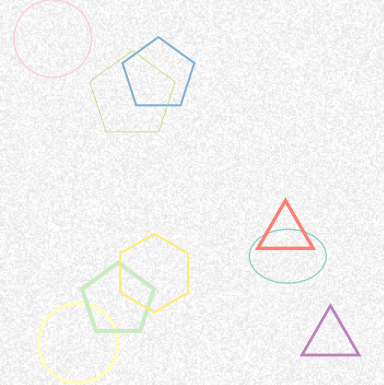[{"shape": "oval", "thickness": 1, "radius": 0.5, "center": [0.747, 0.334]}, {"shape": "circle", "thickness": 2, "radius": 0.52, "center": [0.203, 0.109]}, {"shape": "triangle", "thickness": 2.5, "radius": 0.41, "center": [0.741, 0.396]}, {"shape": "pentagon", "thickness": 1.5, "radius": 0.49, "center": [0.411, 0.806]}, {"shape": "pentagon", "thickness": 0.5, "radius": 0.58, "center": [0.344, 0.752]}, {"shape": "circle", "thickness": 1, "radius": 0.5, "center": [0.137, 0.9]}, {"shape": "triangle", "thickness": 2, "radius": 0.43, "center": [0.858, 0.121]}, {"shape": "pentagon", "thickness": 3, "radius": 0.49, "center": [0.307, 0.22]}, {"shape": "hexagon", "thickness": 1.5, "radius": 0.51, "center": [0.4, 0.291]}]